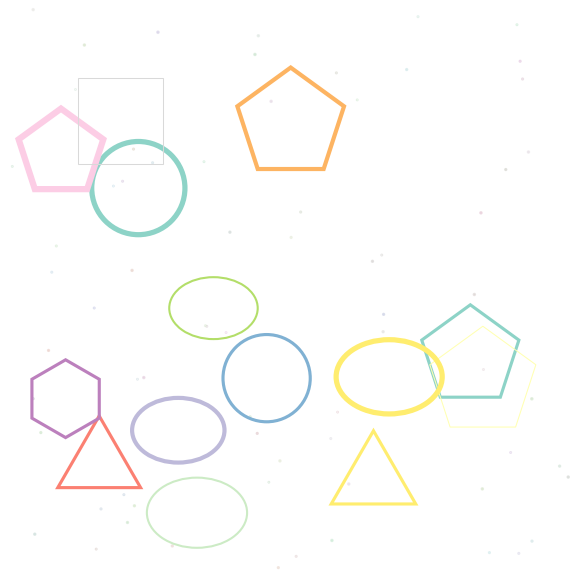[{"shape": "circle", "thickness": 2.5, "radius": 0.4, "center": [0.24, 0.673]}, {"shape": "pentagon", "thickness": 1.5, "radius": 0.44, "center": [0.814, 0.383]}, {"shape": "pentagon", "thickness": 0.5, "radius": 0.48, "center": [0.836, 0.338]}, {"shape": "oval", "thickness": 2, "radius": 0.4, "center": [0.309, 0.254]}, {"shape": "triangle", "thickness": 1.5, "radius": 0.41, "center": [0.172, 0.196]}, {"shape": "circle", "thickness": 1.5, "radius": 0.38, "center": [0.462, 0.344]}, {"shape": "pentagon", "thickness": 2, "radius": 0.49, "center": [0.503, 0.785]}, {"shape": "oval", "thickness": 1, "radius": 0.38, "center": [0.37, 0.466]}, {"shape": "pentagon", "thickness": 3, "radius": 0.39, "center": [0.106, 0.734]}, {"shape": "square", "thickness": 0.5, "radius": 0.37, "center": [0.209, 0.789]}, {"shape": "hexagon", "thickness": 1.5, "radius": 0.34, "center": [0.114, 0.309]}, {"shape": "oval", "thickness": 1, "radius": 0.43, "center": [0.341, 0.111]}, {"shape": "oval", "thickness": 2.5, "radius": 0.46, "center": [0.674, 0.347]}, {"shape": "triangle", "thickness": 1.5, "radius": 0.42, "center": [0.647, 0.169]}]